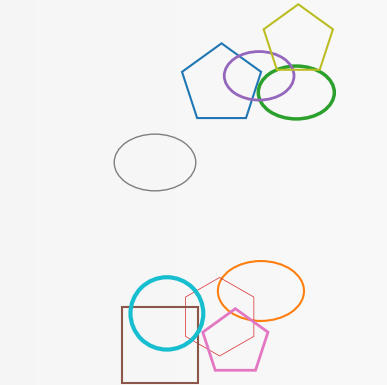[{"shape": "pentagon", "thickness": 1.5, "radius": 0.54, "center": [0.572, 0.78]}, {"shape": "oval", "thickness": 1.5, "radius": 0.56, "center": [0.673, 0.244]}, {"shape": "oval", "thickness": 2.5, "radius": 0.49, "center": [0.765, 0.76]}, {"shape": "hexagon", "thickness": 0.5, "radius": 0.51, "center": [0.567, 0.177]}, {"shape": "oval", "thickness": 2, "radius": 0.45, "center": [0.669, 0.803]}, {"shape": "square", "thickness": 1.5, "radius": 0.5, "center": [0.413, 0.104]}, {"shape": "pentagon", "thickness": 2, "radius": 0.44, "center": [0.607, 0.11]}, {"shape": "oval", "thickness": 1, "radius": 0.53, "center": [0.4, 0.578]}, {"shape": "pentagon", "thickness": 1.5, "radius": 0.47, "center": [0.77, 0.895]}, {"shape": "circle", "thickness": 3, "radius": 0.47, "center": [0.431, 0.186]}]